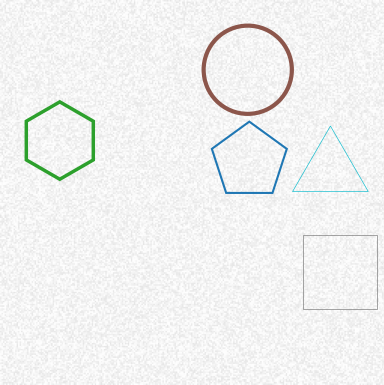[{"shape": "pentagon", "thickness": 1.5, "radius": 0.51, "center": [0.648, 0.582]}, {"shape": "hexagon", "thickness": 2.5, "radius": 0.5, "center": [0.155, 0.635]}, {"shape": "circle", "thickness": 3, "radius": 0.57, "center": [0.644, 0.819]}, {"shape": "square", "thickness": 0.5, "radius": 0.48, "center": [0.882, 0.293]}, {"shape": "triangle", "thickness": 0.5, "radius": 0.57, "center": [0.858, 0.559]}]